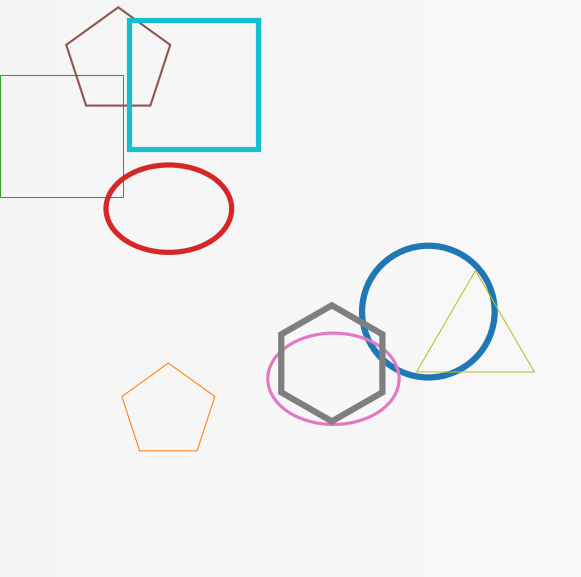[{"shape": "circle", "thickness": 3, "radius": 0.57, "center": [0.737, 0.46]}, {"shape": "pentagon", "thickness": 0.5, "radius": 0.42, "center": [0.29, 0.286]}, {"shape": "square", "thickness": 0.5, "radius": 0.53, "center": [0.105, 0.764]}, {"shape": "oval", "thickness": 2.5, "radius": 0.54, "center": [0.29, 0.638]}, {"shape": "pentagon", "thickness": 1, "radius": 0.47, "center": [0.203, 0.892]}, {"shape": "oval", "thickness": 1.5, "radius": 0.56, "center": [0.574, 0.343]}, {"shape": "hexagon", "thickness": 3, "radius": 0.5, "center": [0.571, 0.37]}, {"shape": "triangle", "thickness": 0.5, "radius": 0.59, "center": [0.818, 0.414]}, {"shape": "square", "thickness": 2.5, "radius": 0.55, "center": [0.333, 0.853]}]